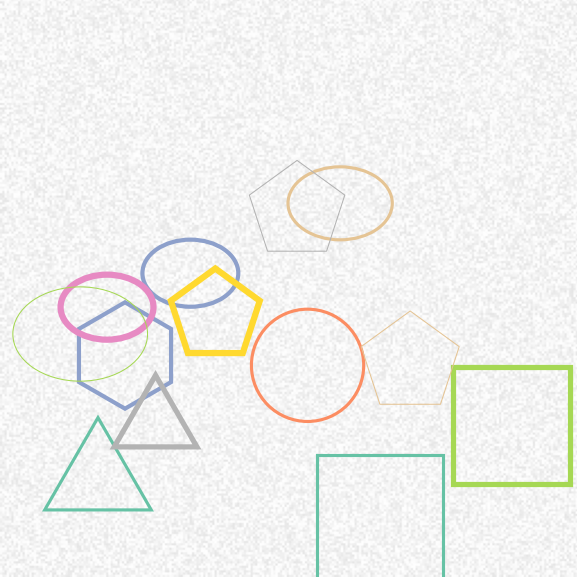[{"shape": "square", "thickness": 1.5, "radius": 0.55, "center": [0.658, 0.102]}, {"shape": "triangle", "thickness": 1.5, "radius": 0.53, "center": [0.17, 0.169]}, {"shape": "circle", "thickness": 1.5, "radius": 0.49, "center": [0.533, 0.367]}, {"shape": "oval", "thickness": 2, "radius": 0.42, "center": [0.33, 0.526]}, {"shape": "hexagon", "thickness": 2, "radius": 0.46, "center": [0.216, 0.384]}, {"shape": "oval", "thickness": 3, "radius": 0.4, "center": [0.185, 0.467]}, {"shape": "square", "thickness": 2.5, "radius": 0.51, "center": [0.886, 0.262]}, {"shape": "oval", "thickness": 0.5, "radius": 0.58, "center": [0.139, 0.421]}, {"shape": "pentagon", "thickness": 3, "radius": 0.4, "center": [0.373, 0.453]}, {"shape": "pentagon", "thickness": 0.5, "radius": 0.45, "center": [0.71, 0.371]}, {"shape": "oval", "thickness": 1.5, "radius": 0.45, "center": [0.589, 0.647]}, {"shape": "pentagon", "thickness": 0.5, "radius": 0.43, "center": [0.514, 0.634]}, {"shape": "triangle", "thickness": 2.5, "radius": 0.41, "center": [0.269, 0.267]}]